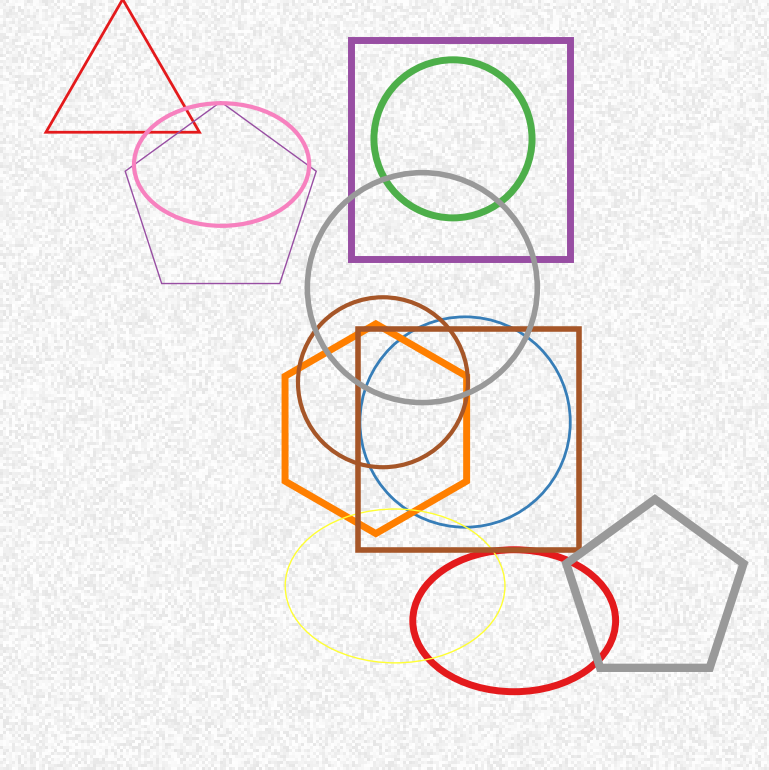[{"shape": "triangle", "thickness": 1, "radius": 0.58, "center": [0.159, 0.886]}, {"shape": "oval", "thickness": 2.5, "radius": 0.66, "center": [0.668, 0.194]}, {"shape": "circle", "thickness": 1, "radius": 0.68, "center": [0.604, 0.452]}, {"shape": "circle", "thickness": 2.5, "radius": 0.51, "center": [0.588, 0.82]}, {"shape": "square", "thickness": 2.5, "radius": 0.71, "center": [0.598, 0.806]}, {"shape": "pentagon", "thickness": 0.5, "radius": 0.65, "center": [0.287, 0.737]}, {"shape": "hexagon", "thickness": 2.5, "radius": 0.68, "center": [0.488, 0.443]}, {"shape": "oval", "thickness": 0.5, "radius": 0.71, "center": [0.513, 0.239]}, {"shape": "square", "thickness": 2, "radius": 0.72, "center": [0.608, 0.429]}, {"shape": "circle", "thickness": 1.5, "radius": 0.55, "center": [0.497, 0.504]}, {"shape": "oval", "thickness": 1.5, "radius": 0.57, "center": [0.288, 0.786]}, {"shape": "pentagon", "thickness": 3, "radius": 0.61, "center": [0.851, 0.231]}, {"shape": "circle", "thickness": 2, "radius": 0.75, "center": [0.548, 0.626]}]